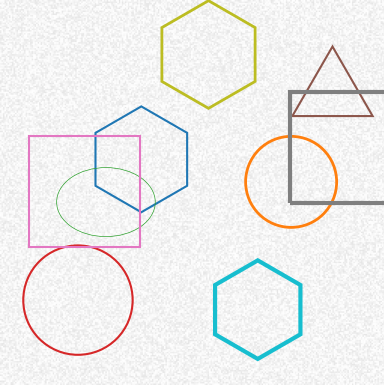[{"shape": "hexagon", "thickness": 1.5, "radius": 0.69, "center": [0.367, 0.586]}, {"shape": "circle", "thickness": 2, "radius": 0.59, "center": [0.756, 0.528]}, {"shape": "oval", "thickness": 0.5, "radius": 0.64, "center": [0.275, 0.475]}, {"shape": "circle", "thickness": 1.5, "radius": 0.71, "center": [0.202, 0.22]}, {"shape": "triangle", "thickness": 1.5, "radius": 0.6, "center": [0.864, 0.759]}, {"shape": "square", "thickness": 1.5, "radius": 0.72, "center": [0.22, 0.502]}, {"shape": "square", "thickness": 3, "radius": 0.72, "center": [0.897, 0.617]}, {"shape": "hexagon", "thickness": 2, "radius": 0.7, "center": [0.542, 0.858]}, {"shape": "hexagon", "thickness": 3, "radius": 0.64, "center": [0.669, 0.196]}]